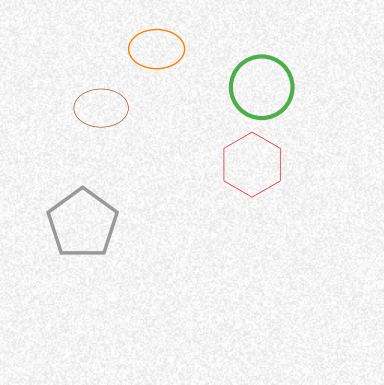[{"shape": "hexagon", "thickness": 0.5, "radius": 0.42, "center": [0.655, 0.572]}, {"shape": "circle", "thickness": 3, "radius": 0.4, "center": [0.68, 0.773]}, {"shape": "oval", "thickness": 1, "radius": 0.36, "center": [0.407, 0.872]}, {"shape": "oval", "thickness": 0.5, "radius": 0.35, "center": [0.263, 0.719]}, {"shape": "pentagon", "thickness": 2.5, "radius": 0.47, "center": [0.215, 0.419]}]